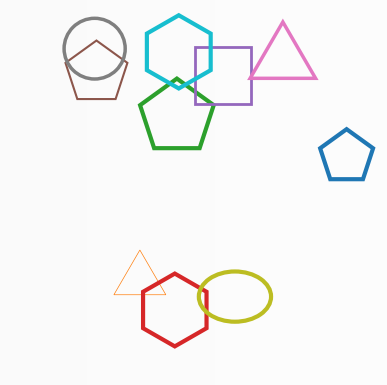[{"shape": "pentagon", "thickness": 3, "radius": 0.36, "center": [0.894, 0.593]}, {"shape": "triangle", "thickness": 0.5, "radius": 0.39, "center": [0.361, 0.273]}, {"shape": "pentagon", "thickness": 3, "radius": 0.5, "center": [0.456, 0.696]}, {"shape": "hexagon", "thickness": 3, "radius": 0.47, "center": [0.451, 0.195]}, {"shape": "square", "thickness": 2, "radius": 0.37, "center": [0.575, 0.804]}, {"shape": "pentagon", "thickness": 1.5, "radius": 0.42, "center": [0.249, 0.811]}, {"shape": "triangle", "thickness": 2.5, "radius": 0.49, "center": [0.73, 0.845]}, {"shape": "circle", "thickness": 2.5, "radius": 0.39, "center": [0.244, 0.874]}, {"shape": "oval", "thickness": 3, "radius": 0.47, "center": [0.606, 0.23]}, {"shape": "hexagon", "thickness": 3, "radius": 0.48, "center": [0.461, 0.865]}]